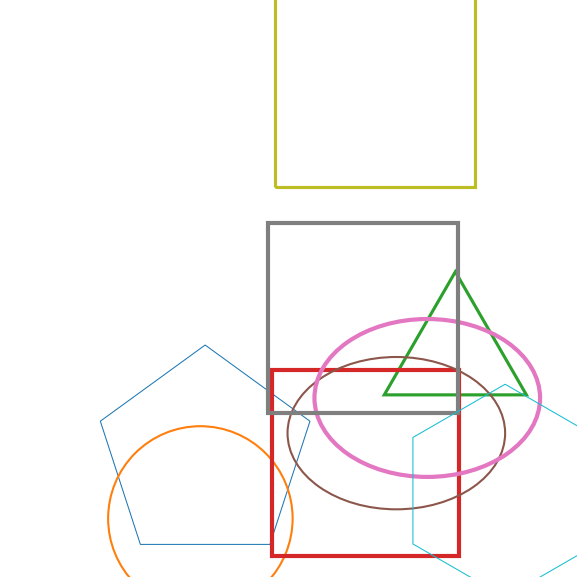[{"shape": "pentagon", "thickness": 0.5, "radius": 0.95, "center": [0.355, 0.211]}, {"shape": "circle", "thickness": 1, "radius": 0.8, "center": [0.347, 0.101]}, {"shape": "triangle", "thickness": 1.5, "radius": 0.71, "center": [0.788, 0.386]}, {"shape": "square", "thickness": 2, "radius": 0.81, "center": [0.633, 0.197]}, {"shape": "oval", "thickness": 1, "radius": 0.94, "center": [0.686, 0.249]}, {"shape": "oval", "thickness": 2, "radius": 0.98, "center": [0.74, 0.31]}, {"shape": "square", "thickness": 2, "radius": 0.82, "center": [0.629, 0.448]}, {"shape": "square", "thickness": 1.5, "radius": 0.87, "center": [0.649, 0.848]}, {"shape": "hexagon", "thickness": 0.5, "radius": 0.92, "center": [0.875, 0.149]}]